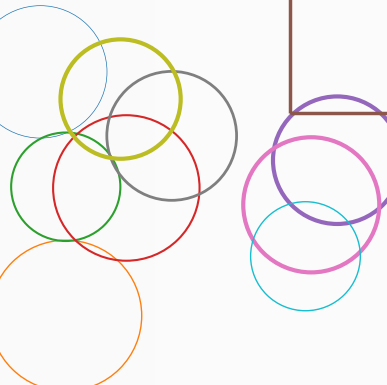[{"shape": "circle", "thickness": 0.5, "radius": 0.86, "center": [0.104, 0.813]}, {"shape": "circle", "thickness": 1, "radius": 0.98, "center": [0.17, 0.18]}, {"shape": "circle", "thickness": 1.5, "radius": 0.7, "center": [0.17, 0.515]}, {"shape": "circle", "thickness": 1.5, "radius": 0.94, "center": [0.326, 0.512]}, {"shape": "circle", "thickness": 3, "radius": 0.83, "center": [0.87, 0.584]}, {"shape": "square", "thickness": 2.5, "radius": 0.76, "center": [0.9, 0.859]}, {"shape": "circle", "thickness": 3, "radius": 0.88, "center": [0.803, 0.468]}, {"shape": "circle", "thickness": 2, "radius": 0.84, "center": [0.443, 0.647]}, {"shape": "circle", "thickness": 3, "radius": 0.78, "center": [0.311, 0.743]}, {"shape": "circle", "thickness": 1, "radius": 0.71, "center": [0.788, 0.334]}]